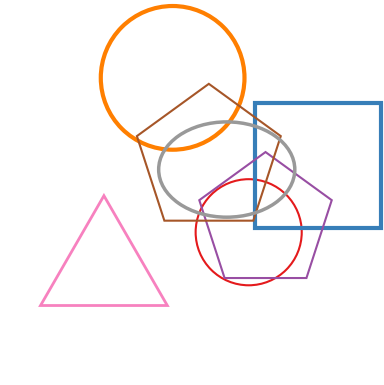[{"shape": "circle", "thickness": 1.5, "radius": 0.69, "center": [0.646, 0.397]}, {"shape": "square", "thickness": 3, "radius": 0.81, "center": [0.826, 0.57]}, {"shape": "pentagon", "thickness": 1.5, "radius": 0.9, "center": [0.69, 0.424]}, {"shape": "circle", "thickness": 3, "radius": 0.93, "center": [0.448, 0.798]}, {"shape": "pentagon", "thickness": 1.5, "radius": 0.98, "center": [0.542, 0.586]}, {"shape": "triangle", "thickness": 2, "radius": 0.95, "center": [0.27, 0.302]}, {"shape": "oval", "thickness": 2.5, "radius": 0.88, "center": [0.589, 0.56]}]